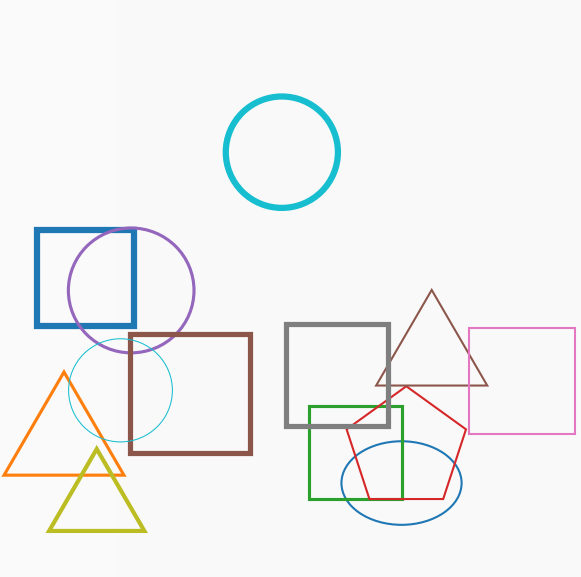[{"shape": "oval", "thickness": 1, "radius": 0.52, "center": [0.691, 0.163]}, {"shape": "square", "thickness": 3, "radius": 0.42, "center": [0.147, 0.517]}, {"shape": "triangle", "thickness": 1.5, "radius": 0.6, "center": [0.11, 0.236]}, {"shape": "square", "thickness": 1.5, "radius": 0.4, "center": [0.612, 0.215]}, {"shape": "pentagon", "thickness": 1, "radius": 0.54, "center": [0.699, 0.222]}, {"shape": "circle", "thickness": 1.5, "radius": 0.54, "center": [0.226, 0.496]}, {"shape": "triangle", "thickness": 1, "radius": 0.55, "center": [0.743, 0.387]}, {"shape": "square", "thickness": 2.5, "radius": 0.51, "center": [0.327, 0.317]}, {"shape": "square", "thickness": 1, "radius": 0.46, "center": [0.898, 0.339]}, {"shape": "square", "thickness": 2.5, "radius": 0.44, "center": [0.58, 0.349]}, {"shape": "triangle", "thickness": 2, "radius": 0.47, "center": [0.166, 0.127]}, {"shape": "circle", "thickness": 0.5, "radius": 0.45, "center": [0.207, 0.323]}, {"shape": "circle", "thickness": 3, "radius": 0.48, "center": [0.485, 0.736]}]